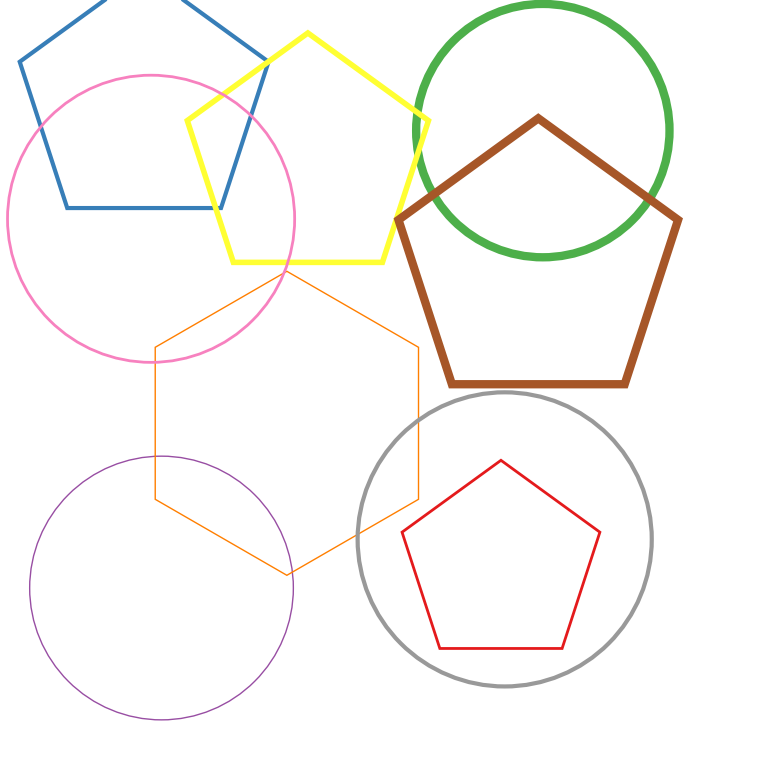[{"shape": "pentagon", "thickness": 1, "radius": 0.68, "center": [0.651, 0.267]}, {"shape": "pentagon", "thickness": 1.5, "radius": 0.85, "center": [0.187, 0.867]}, {"shape": "circle", "thickness": 3, "radius": 0.82, "center": [0.705, 0.83]}, {"shape": "circle", "thickness": 0.5, "radius": 0.86, "center": [0.21, 0.236]}, {"shape": "hexagon", "thickness": 0.5, "radius": 0.99, "center": [0.373, 0.45]}, {"shape": "pentagon", "thickness": 2, "radius": 0.82, "center": [0.4, 0.792]}, {"shape": "pentagon", "thickness": 3, "radius": 0.95, "center": [0.699, 0.655]}, {"shape": "circle", "thickness": 1, "radius": 0.93, "center": [0.196, 0.716]}, {"shape": "circle", "thickness": 1.5, "radius": 0.95, "center": [0.655, 0.3]}]